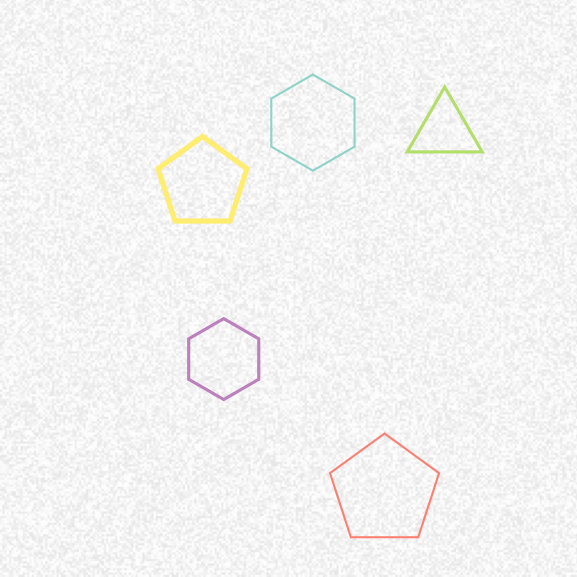[{"shape": "hexagon", "thickness": 1, "radius": 0.42, "center": [0.542, 0.787]}, {"shape": "pentagon", "thickness": 1, "radius": 0.5, "center": [0.666, 0.149]}, {"shape": "triangle", "thickness": 1.5, "radius": 0.37, "center": [0.77, 0.774]}, {"shape": "hexagon", "thickness": 1.5, "radius": 0.35, "center": [0.387, 0.377]}, {"shape": "pentagon", "thickness": 2.5, "radius": 0.4, "center": [0.351, 0.682]}]